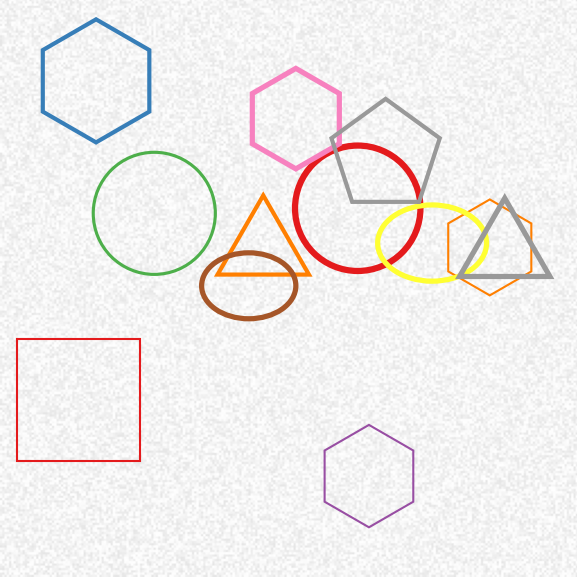[{"shape": "circle", "thickness": 3, "radius": 0.54, "center": [0.619, 0.638]}, {"shape": "square", "thickness": 1, "radius": 0.53, "center": [0.136, 0.306]}, {"shape": "hexagon", "thickness": 2, "radius": 0.53, "center": [0.166, 0.859]}, {"shape": "circle", "thickness": 1.5, "radius": 0.53, "center": [0.267, 0.63]}, {"shape": "hexagon", "thickness": 1, "radius": 0.44, "center": [0.639, 0.175]}, {"shape": "hexagon", "thickness": 1, "radius": 0.42, "center": [0.848, 0.571]}, {"shape": "triangle", "thickness": 2, "radius": 0.46, "center": [0.456, 0.569]}, {"shape": "oval", "thickness": 2.5, "radius": 0.47, "center": [0.748, 0.578]}, {"shape": "oval", "thickness": 2.5, "radius": 0.41, "center": [0.431, 0.504]}, {"shape": "hexagon", "thickness": 2.5, "radius": 0.43, "center": [0.512, 0.794]}, {"shape": "pentagon", "thickness": 2, "radius": 0.49, "center": [0.668, 0.729]}, {"shape": "triangle", "thickness": 2.5, "radius": 0.45, "center": [0.874, 0.566]}]